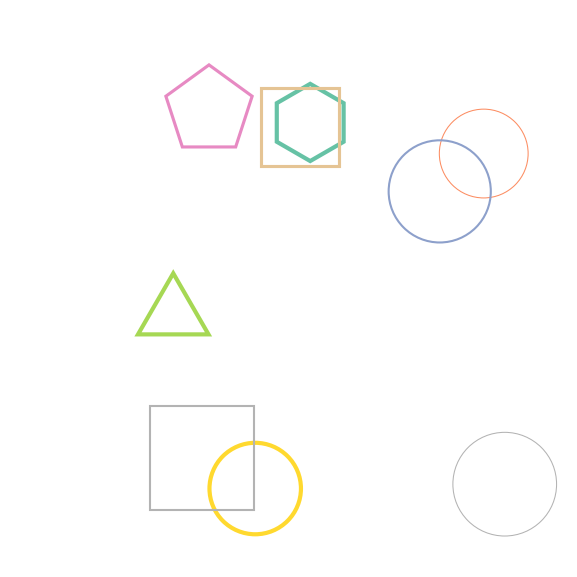[{"shape": "hexagon", "thickness": 2, "radius": 0.33, "center": [0.537, 0.787]}, {"shape": "circle", "thickness": 0.5, "radius": 0.38, "center": [0.838, 0.733]}, {"shape": "circle", "thickness": 1, "radius": 0.44, "center": [0.761, 0.668]}, {"shape": "pentagon", "thickness": 1.5, "radius": 0.39, "center": [0.362, 0.808]}, {"shape": "triangle", "thickness": 2, "radius": 0.35, "center": [0.3, 0.455]}, {"shape": "circle", "thickness": 2, "radius": 0.4, "center": [0.442, 0.153]}, {"shape": "square", "thickness": 1.5, "radius": 0.34, "center": [0.519, 0.779]}, {"shape": "square", "thickness": 1, "radius": 0.45, "center": [0.35, 0.206]}, {"shape": "circle", "thickness": 0.5, "radius": 0.45, "center": [0.874, 0.161]}]